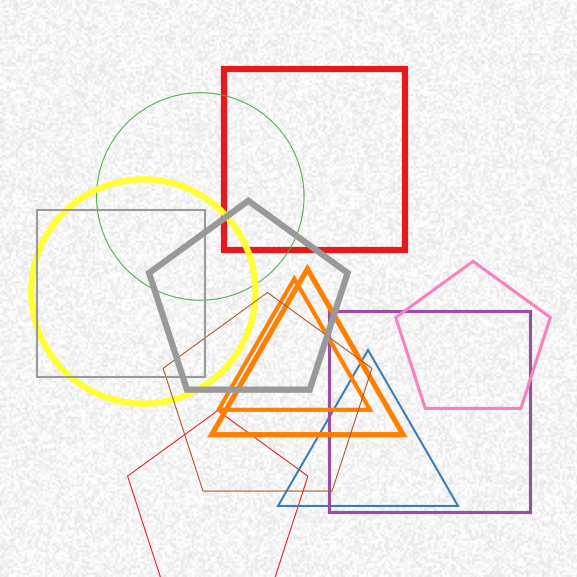[{"shape": "pentagon", "thickness": 0.5, "radius": 0.82, "center": [0.377, 0.124]}, {"shape": "square", "thickness": 3, "radius": 0.78, "center": [0.544, 0.723]}, {"shape": "triangle", "thickness": 1, "radius": 0.9, "center": [0.637, 0.213]}, {"shape": "circle", "thickness": 0.5, "radius": 0.9, "center": [0.347, 0.659]}, {"shape": "square", "thickness": 1.5, "radius": 0.87, "center": [0.744, 0.286]}, {"shape": "triangle", "thickness": 2, "radius": 0.76, "center": [0.51, 0.365]}, {"shape": "triangle", "thickness": 2.5, "radius": 0.96, "center": [0.532, 0.342]}, {"shape": "circle", "thickness": 3, "radius": 0.97, "center": [0.248, 0.494]}, {"shape": "pentagon", "thickness": 0.5, "radius": 0.95, "center": [0.463, 0.303]}, {"shape": "pentagon", "thickness": 1.5, "radius": 0.7, "center": [0.819, 0.406]}, {"shape": "square", "thickness": 1, "radius": 0.72, "center": [0.21, 0.491]}, {"shape": "pentagon", "thickness": 3, "radius": 0.9, "center": [0.43, 0.471]}]